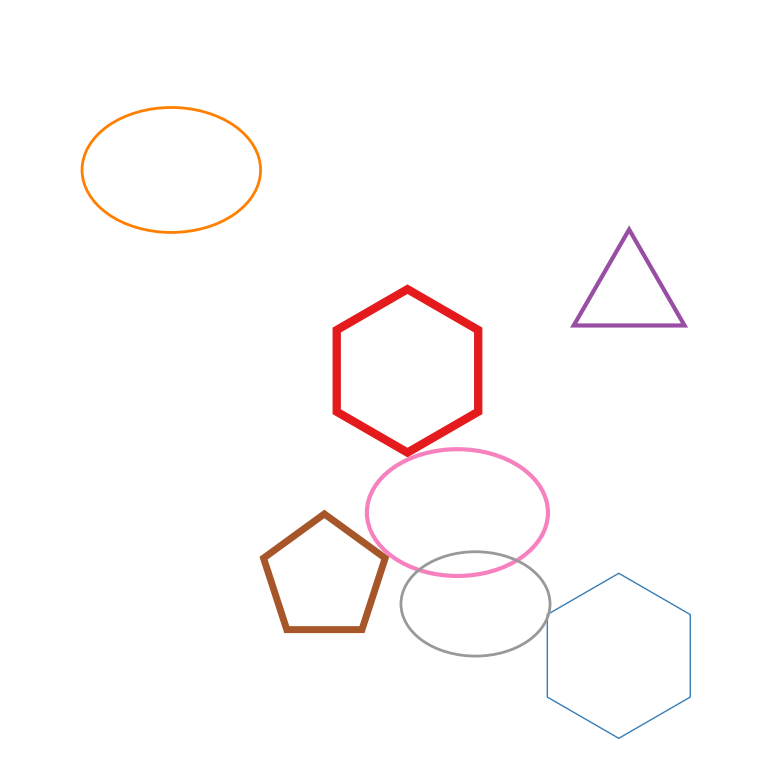[{"shape": "hexagon", "thickness": 3, "radius": 0.53, "center": [0.529, 0.518]}, {"shape": "hexagon", "thickness": 0.5, "radius": 0.54, "center": [0.804, 0.148]}, {"shape": "triangle", "thickness": 1.5, "radius": 0.42, "center": [0.817, 0.619]}, {"shape": "oval", "thickness": 1, "radius": 0.58, "center": [0.222, 0.779]}, {"shape": "pentagon", "thickness": 2.5, "radius": 0.42, "center": [0.421, 0.249]}, {"shape": "oval", "thickness": 1.5, "radius": 0.59, "center": [0.594, 0.334]}, {"shape": "oval", "thickness": 1, "radius": 0.48, "center": [0.618, 0.216]}]